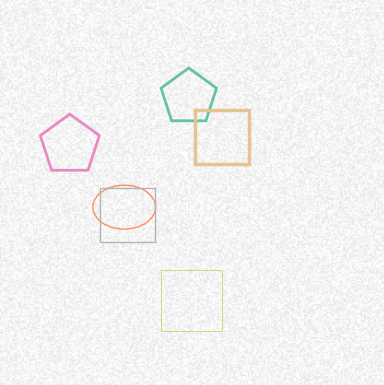[{"shape": "pentagon", "thickness": 2, "radius": 0.38, "center": [0.49, 0.748]}, {"shape": "oval", "thickness": 1, "radius": 0.41, "center": [0.323, 0.462]}, {"shape": "pentagon", "thickness": 2, "radius": 0.4, "center": [0.181, 0.623]}, {"shape": "square", "thickness": 0.5, "radius": 0.39, "center": [0.497, 0.22]}, {"shape": "square", "thickness": 2.5, "radius": 0.35, "center": [0.576, 0.644]}, {"shape": "square", "thickness": 1, "radius": 0.36, "center": [0.331, 0.442]}]